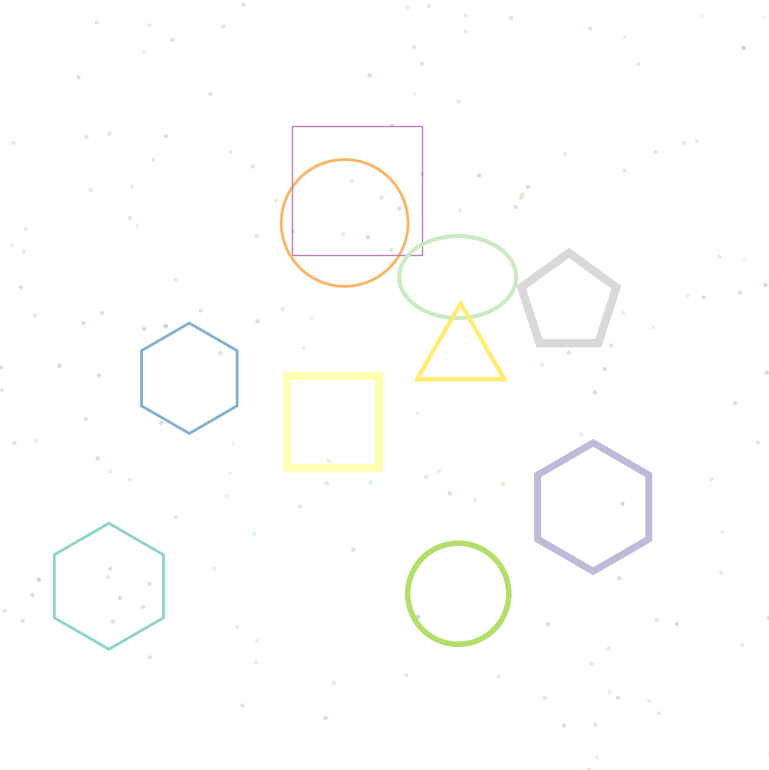[{"shape": "hexagon", "thickness": 1, "radius": 0.41, "center": [0.141, 0.239]}, {"shape": "square", "thickness": 3, "radius": 0.3, "center": [0.433, 0.452]}, {"shape": "hexagon", "thickness": 2.5, "radius": 0.42, "center": [0.77, 0.341]}, {"shape": "hexagon", "thickness": 1, "radius": 0.36, "center": [0.246, 0.509]}, {"shape": "circle", "thickness": 1, "radius": 0.41, "center": [0.448, 0.71]}, {"shape": "circle", "thickness": 2, "radius": 0.33, "center": [0.595, 0.229]}, {"shape": "pentagon", "thickness": 3, "radius": 0.32, "center": [0.739, 0.607]}, {"shape": "square", "thickness": 0.5, "radius": 0.42, "center": [0.463, 0.753]}, {"shape": "oval", "thickness": 1.5, "radius": 0.38, "center": [0.594, 0.64]}, {"shape": "triangle", "thickness": 1.5, "radius": 0.33, "center": [0.598, 0.54]}]